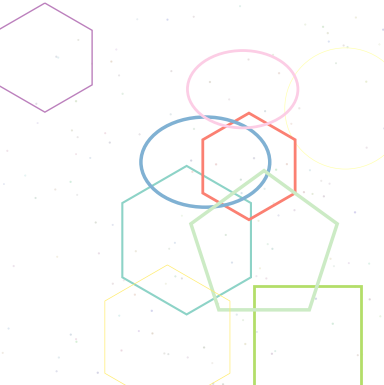[{"shape": "hexagon", "thickness": 1.5, "radius": 0.96, "center": [0.485, 0.376]}, {"shape": "circle", "thickness": 0.5, "radius": 0.79, "center": [0.897, 0.718]}, {"shape": "hexagon", "thickness": 2, "radius": 0.69, "center": [0.647, 0.568]}, {"shape": "oval", "thickness": 2.5, "radius": 0.84, "center": [0.533, 0.579]}, {"shape": "square", "thickness": 2, "radius": 0.69, "center": [0.798, 0.118]}, {"shape": "oval", "thickness": 2, "radius": 0.72, "center": [0.63, 0.768]}, {"shape": "hexagon", "thickness": 1, "radius": 0.71, "center": [0.117, 0.85]}, {"shape": "pentagon", "thickness": 2.5, "radius": 1.0, "center": [0.686, 0.357]}, {"shape": "hexagon", "thickness": 0.5, "radius": 0.94, "center": [0.435, 0.124]}]